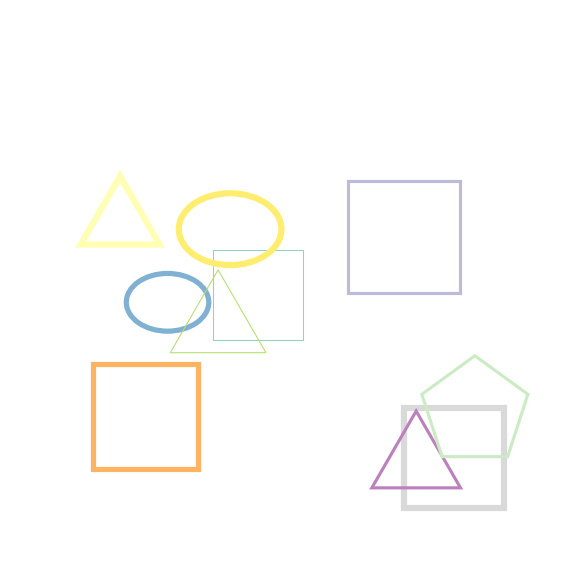[{"shape": "square", "thickness": 0.5, "radius": 0.39, "center": [0.447, 0.488]}, {"shape": "triangle", "thickness": 3, "radius": 0.39, "center": [0.208, 0.615]}, {"shape": "square", "thickness": 1.5, "radius": 0.48, "center": [0.699, 0.589]}, {"shape": "oval", "thickness": 2.5, "radius": 0.36, "center": [0.29, 0.476]}, {"shape": "square", "thickness": 2.5, "radius": 0.45, "center": [0.252, 0.278]}, {"shape": "triangle", "thickness": 0.5, "radius": 0.48, "center": [0.378, 0.436]}, {"shape": "square", "thickness": 3, "radius": 0.43, "center": [0.786, 0.206]}, {"shape": "triangle", "thickness": 1.5, "radius": 0.44, "center": [0.721, 0.199]}, {"shape": "pentagon", "thickness": 1.5, "radius": 0.48, "center": [0.822, 0.287]}, {"shape": "oval", "thickness": 3, "radius": 0.44, "center": [0.399, 0.602]}]